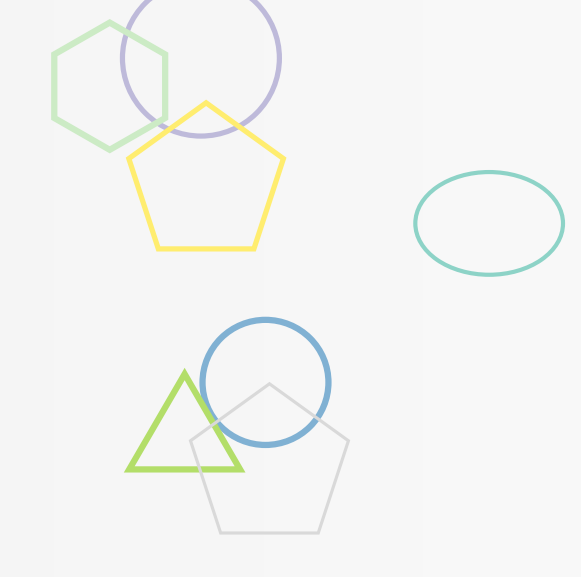[{"shape": "oval", "thickness": 2, "radius": 0.64, "center": [0.842, 0.612]}, {"shape": "circle", "thickness": 2.5, "radius": 0.67, "center": [0.346, 0.899]}, {"shape": "circle", "thickness": 3, "radius": 0.54, "center": [0.457, 0.337]}, {"shape": "triangle", "thickness": 3, "radius": 0.55, "center": [0.318, 0.241]}, {"shape": "pentagon", "thickness": 1.5, "radius": 0.71, "center": [0.464, 0.192]}, {"shape": "hexagon", "thickness": 3, "radius": 0.55, "center": [0.189, 0.85]}, {"shape": "pentagon", "thickness": 2.5, "radius": 0.7, "center": [0.355, 0.681]}]